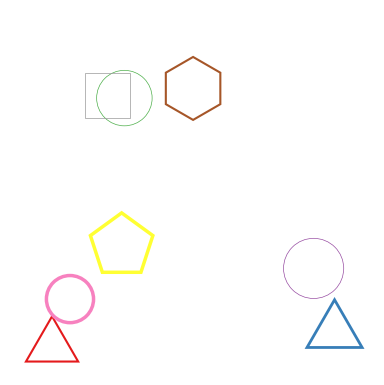[{"shape": "triangle", "thickness": 1.5, "radius": 0.39, "center": [0.135, 0.1]}, {"shape": "triangle", "thickness": 2, "radius": 0.41, "center": [0.869, 0.139]}, {"shape": "circle", "thickness": 0.5, "radius": 0.36, "center": [0.323, 0.745]}, {"shape": "circle", "thickness": 0.5, "radius": 0.39, "center": [0.815, 0.303]}, {"shape": "pentagon", "thickness": 2.5, "radius": 0.43, "center": [0.316, 0.362]}, {"shape": "hexagon", "thickness": 1.5, "radius": 0.41, "center": [0.502, 0.77]}, {"shape": "circle", "thickness": 2.5, "radius": 0.31, "center": [0.182, 0.223]}, {"shape": "square", "thickness": 0.5, "radius": 0.29, "center": [0.279, 0.753]}]